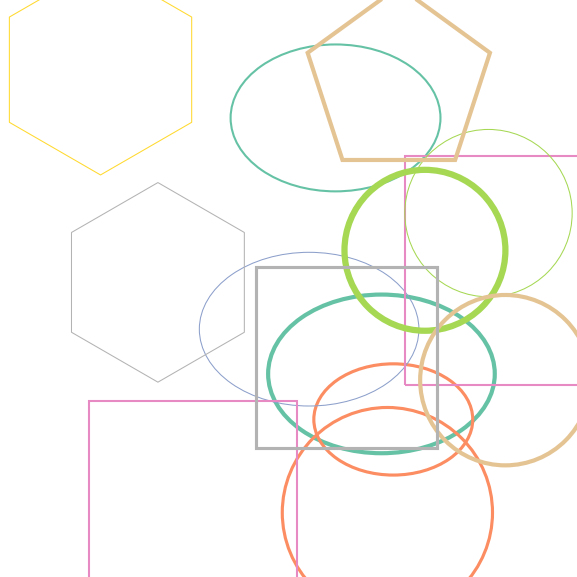[{"shape": "oval", "thickness": 2, "radius": 0.98, "center": [0.661, 0.352]}, {"shape": "oval", "thickness": 1, "radius": 0.91, "center": [0.581, 0.795]}, {"shape": "oval", "thickness": 1.5, "radius": 0.69, "center": [0.681, 0.273]}, {"shape": "circle", "thickness": 1.5, "radius": 0.91, "center": [0.671, 0.112]}, {"shape": "oval", "thickness": 0.5, "radius": 0.95, "center": [0.535, 0.429]}, {"shape": "square", "thickness": 1, "radius": 0.99, "center": [0.899, 0.531]}, {"shape": "square", "thickness": 1, "radius": 0.9, "center": [0.334, 0.124]}, {"shape": "circle", "thickness": 0.5, "radius": 0.72, "center": [0.846, 0.63]}, {"shape": "circle", "thickness": 3, "radius": 0.7, "center": [0.736, 0.566]}, {"shape": "hexagon", "thickness": 0.5, "radius": 0.91, "center": [0.174, 0.878]}, {"shape": "pentagon", "thickness": 2, "radius": 0.83, "center": [0.691, 0.856]}, {"shape": "circle", "thickness": 2, "radius": 0.74, "center": [0.875, 0.341]}, {"shape": "hexagon", "thickness": 0.5, "radius": 0.86, "center": [0.273, 0.51]}, {"shape": "square", "thickness": 1.5, "radius": 0.79, "center": [0.6, 0.38]}]